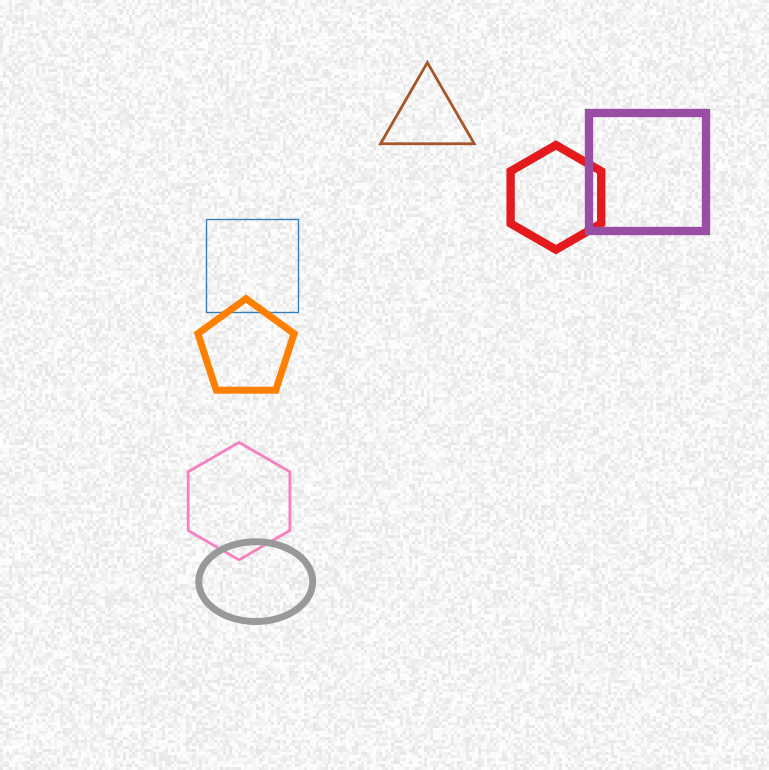[{"shape": "hexagon", "thickness": 3, "radius": 0.34, "center": [0.722, 0.744]}, {"shape": "square", "thickness": 0.5, "radius": 0.3, "center": [0.327, 0.655]}, {"shape": "square", "thickness": 3, "radius": 0.38, "center": [0.841, 0.777]}, {"shape": "pentagon", "thickness": 2.5, "radius": 0.33, "center": [0.319, 0.546]}, {"shape": "triangle", "thickness": 1, "radius": 0.35, "center": [0.555, 0.848]}, {"shape": "hexagon", "thickness": 1, "radius": 0.38, "center": [0.31, 0.349]}, {"shape": "oval", "thickness": 2.5, "radius": 0.37, "center": [0.332, 0.245]}]